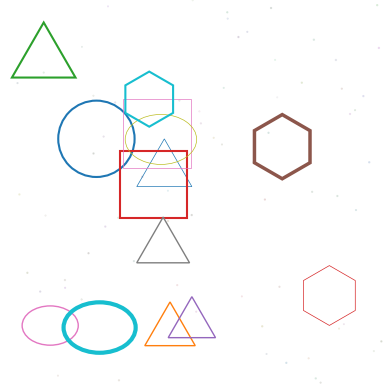[{"shape": "triangle", "thickness": 0.5, "radius": 0.41, "center": [0.427, 0.557]}, {"shape": "circle", "thickness": 1.5, "radius": 0.5, "center": [0.25, 0.639]}, {"shape": "triangle", "thickness": 1, "radius": 0.38, "center": [0.442, 0.14]}, {"shape": "triangle", "thickness": 1.5, "radius": 0.48, "center": [0.114, 0.846]}, {"shape": "square", "thickness": 1.5, "radius": 0.44, "center": [0.399, 0.521]}, {"shape": "hexagon", "thickness": 0.5, "radius": 0.39, "center": [0.855, 0.232]}, {"shape": "triangle", "thickness": 1, "radius": 0.35, "center": [0.498, 0.158]}, {"shape": "hexagon", "thickness": 2.5, "radius": 0.42, "center": [0.733, 0.619]}, {"shape": "square", "thickness": 0.5, "radius": 0.45, "center": [0.408, 0.653]}, {"shape": "oval", "thickness": 1, "radius": 0.36, "center": [0.13, 0.154]}, {"shape": "triangle", "thickness": 1, "radius": 0.4, "center": [0.424, 0.357]}, {"shape": "oval", "thickness": 0.5, "radius": 0.46, "center": [0.418, 0.638]}, {"shape": "oval", "thickness": 3, "radius": 0.47, "center": [0.259, 0.149]}, {"shape": "hexagon", "thickness": 1.5, "radius": 0.36, "center": [0.388, 0.743]}]